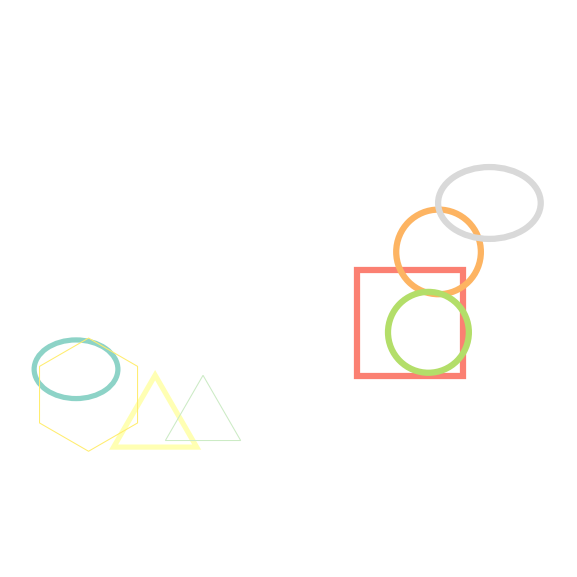[{"shape": "oval", "thickness": 2.5, "radius": 0.36, "center": [0.132, 0.36]}, {"shape": "triangle", "thickness": 2.5, "radius": 0.42, "center": [0.269, 0.266]}, {"shape": "square", "thickness": 3, "radius": 0.46, "center": [0.709, 0.44]}, {"shape": "circle", "thickness": 3, "radius": 0.37, "center": [0.759, 0.563]}, {"shape": "circle", "thickness": 3, "radius": 0.35, "center": [0.742, 0.424]}, {"shape": "oval", "thickness": 3, "radius": 0.44, "center": [0.847, 0.648]}, {"shape": "triangle", "thickness": 0.5, "radius": 0.38, "center": [0.352, 0.274]}, {"shape": "hexagon", "thickness": 0.5, "radius": 0.49, "center": [0.153, 0.316]}]